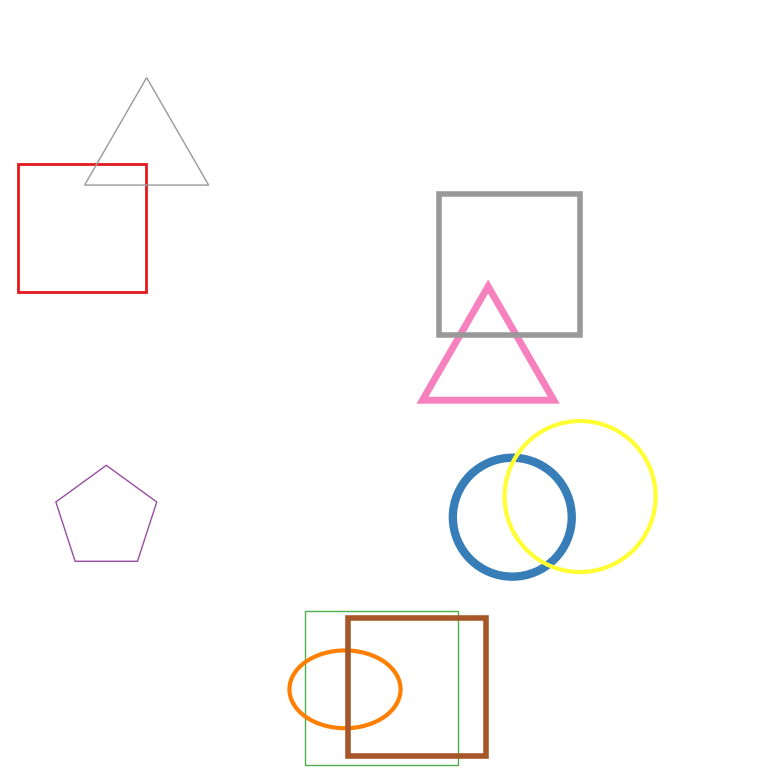[{"shape": "square", "thickness": 1, "radius": 0.42, "center": [0.106, 0.704]}, {"shape": "circle", "thickness": 3, "radius": 0.39, "center": [0.665, 0.328]}, {"shape": "square", "thickness": 0.5, "radius": 0.5, "center": [0.495, 0.106]}, {"shape": "pentagon", "thickness": 0.5, "radius": 0.34, "center": [0.138, 0.327]}, {"shape": "oval", "thickness": 1.5, "radius": 0.36, "center": [0.448, 0.105]}, {"shape": "circle", "thickness": 1.5, "radius": 0.49, "center": [0.753, 0.355]}, {"shape": "square", "thickness": 2, "radius": 0.45, "center": [0.542, 0.108]}, {"shape": "triangle", "thickness": 2.5, "radius": 0.49, "center": [0.634, 0.529]}, {"shape": "square", "thickness": 2, "radius": 0.46, "center": [0.662, 0.657]}, {"shape": "triangle", "thickness": 0.5, "radius": 0.46, "center": [0.19, 0.806]}]